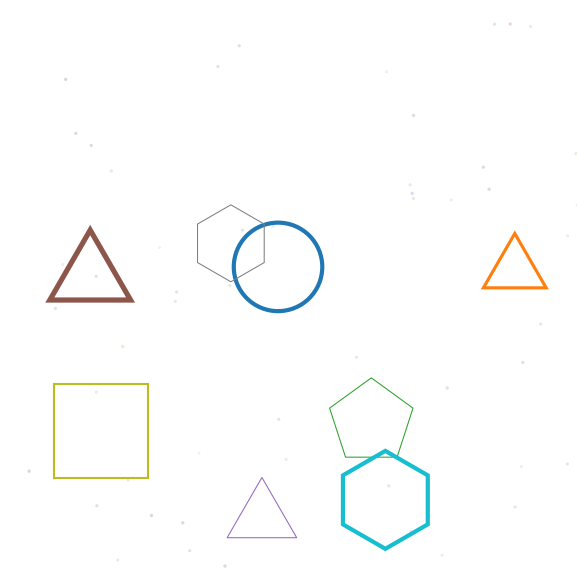[{"shape": "circle", "thickness": 2, "radius": 0.38, "center": [0.481, 0.537]}, {"shape": "triangle", "thickness": 1.5, "radius": 0.31, "center": [0.891, 0.532]}, {"shape": "pentagon", "thickness": 0.5, "radius": 0.38, "center": [0.643, 0.269]}, {"shape": "triangle", "thickness": 0.5, "radius": 0.35, "center": [0.454, 0.103]}, {"shape": "triangle", "thickness": 2.5, "radius": 0.4, "center": [0.156, 0.52]}, {"shape": "hexagon", "thickness": 0.5, "radius": 0.33, "center": [0.4, 0.578]}, {"shape": "square", "thickness": 1, "radius": 0.41, "center": [0.175, 0.253]}, {"shape": "hexagon", "thickness": 2, "radius": 0.42, "center": [0.667, 0.134]}]